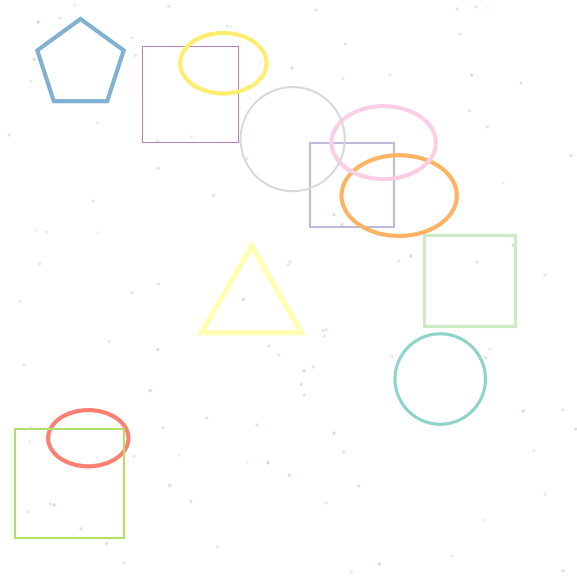[{"shape": "circle", "thickness": 1.5, "radius": 0.39, "center": [0.762, 0.343]}, {"shape": "triangle", "thickness": 2.5, "radius": 0.5, "center": [0.436, 0.473]}, {"shape": "square", "thickness": 1, "radius": 0.36, "center": [0.609, 0.679]}, {"shape": "oval", "thickness": 2, "radius": 0.35, "center": [0.153, 0.24]}, {"shape": "pentagon", "thickness": 2, "radius": 0.39, "center": [0.139, 0.888]}, {"shape": "oval", "thickness": 2, "radius": 0.5, "center": [0.691, 0.66]}, {"shape": "square", "thickness": 1, "radius": 0.47, "center": [0.12, 0.161]}, {"shape": "oval", "thickness": 2, "radius": 0.45, "center": [0.664, 0.752]}, {"shape": "circle", "thickness": 1, "radius": 0.45, "center": [0.507, 0.758]}, {"shape": "square", "thickness": 0.5, "radius": 0.42, "center": [0.329, 0.836]}, {"shape": "square", "thickness": 1.5, "radius": 0.39, "center": [0.814, 0.513]}, {"shape": "oval", "thickness": 2, "radius": 0.37, "center": [0.387, 0.89]}]